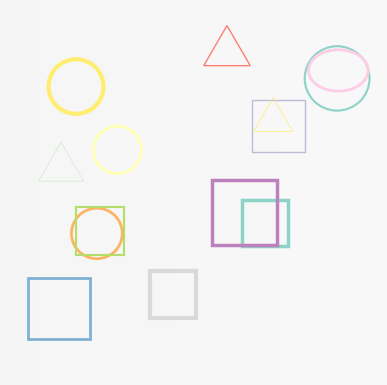[{"shape": "circle", "thickness": 1.5, "radius": 0.42, "center": [0.87, 0.796]}, {"shape": "square", "thickness": 2.5, "radius": 0.3, "center": [0.683, 0.422]}, {"shape": "circle", "thickness": 2, "radius": 0.31, "center": [0.303, 0.611]}, {"shape": "square", "thickness": 1, "radius": 0.34, "center": [0.72, 0.672]}, {"shape": "triangle", "thickness": 1, "radius": 0.35, "center": [0.586, 0.864]}, {"shape": "square", "thickness": 2, "radius": 0.39, "center": [0.152, 0.198]}, {"shape": "circle", "thickness": 2, "radius": 0.33, "center": [0.25, 0.394]}, {"shape": "square", "thickness": 1.5, "radius": 0.31, "center": [0.258, 0.399]}, {"shape": "oval", "thickness": 2, "radius": 0.38, "center": [0.873, 0.817]}, {"shape": "square", "thickness": 3, "radius": 0.3, "center": [0.447, 0.235]}, {"shape": "square", "thickness": 2.5, "radius": 0.42, "center": [0.631, 0.447]}, {"shape": "triangle", "thickness": 0.5, "radius": 0.34, "center": [0.157, 0.563]}, {"shape": "circle", "thickness": 3, "radius": 0.35, "center": [0.196, 0.775]}, {"shape": "triangle", "thickness": 0.5, "radius": 0.29, "center": [0.705, 0.688]}]